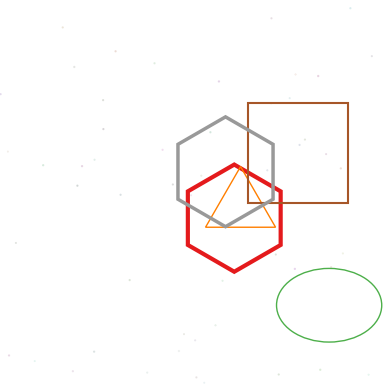[{"shape": "hexagon", "thickness": 3, "radius": 0.7, "center": [0.608, 0.433]}, {"shape": "oval", "thickness": 1, "radius": 0.68, "center": [0.855, 0.207]}, {"shape": "triangle", "thickness": 1, "radius": 0.52, "center": [0.625, 0.462]}, {"shape": "square", "thickness": 1.5, "radius": 0.65, "center": [0.773, 0.603]}, {"shape": "hexagon", "thickness": 2.5, "radius": 0.71, "center": [0.586, 0.554]}]